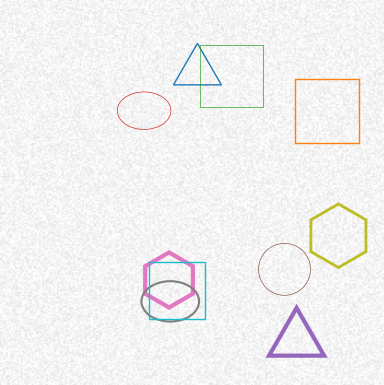[{"shape": "triangle", "thickness": 1, "radius": 0.36, "center": [0.513, 0.815]}, {"shape": "square", "thickness": 1, "radius": 0.42, "center": [0.85, 0.711]}, {"shape": "square", "thickness": 0.5, "radius": 0.41, "center": [0.602, 0.803]}, {"shape": "oval", "thickness": 0.5, "radius": 0.35, "center": [0.374, 0.712]}, {"shape": "triangle", "thickness": 3, "radius": 0.41, "center": [0.77, 0.118]}, {"shape": "circle", "thickness": 0.5, "radius": 0.34, "center": [0.739, 0.3]}, {"shape": "hexagon", "thickness": 3, "radius": 0.36, "center": [0.439, 0.273]}, {"shape": "oval", "thickness": 1.5, "radius": 0.37, "center": [0.442, 0.217]}, {"shape": "hexagon", "thickness": 2, "radius": 0.41, "center": [0.879, 0.388]}, {"shape": "square", "thickness": 1, "radius": 0.37, "center": [0.46, 0.246]}]